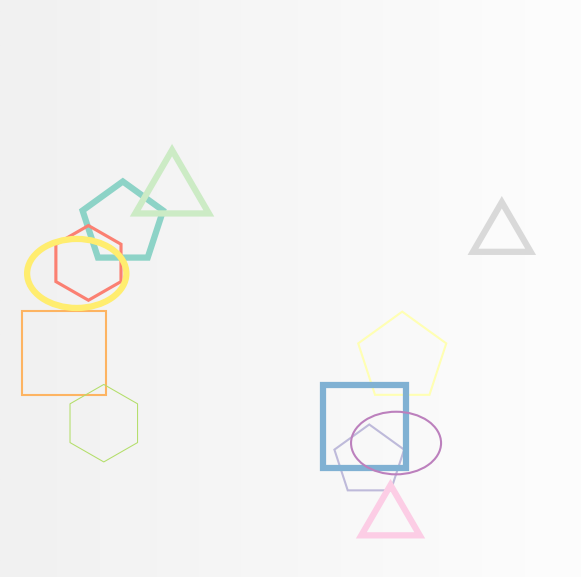[{"shape": "pentagon", "thickness": 3, "radius": 0.36, "center": [0.211, 0.612]}, {"shape": "pentagon", "thickness": 1, "radius": 0.4, "center": [0.692, 0.38]}, {"shape": "pentagon", "thickness": 1, "radius": 0.32, "center": [0.635, 0.201]}, {"shape": "hexagon", "thickness": 1.5, "radius": 0.32, "center": [0.152, 0.544]}, {"shape": "square", "thickness": 3, "radius": 0.36, "center": [0.627, 0.26]}, {"shape": "square", "thickness": 1, "radius": 0.36, "center": [0.11, 0.387]}, {"shape": "hexagon", "thickness": 0.5, "radius": 0.34, "center": [0.179, 0.266]}, {"shape": "triangle", "thickness": 3, "radius": 0.29, "center": [0.672, 0.101]}, {"shape": "triangle", "thickness": 3, "radius": 0.29, "center": [0.863, 0.592]}, {"shape": "oval", "thickness": 1, "radius": 0.39, "center": [0.681, 0.232]}, {"shape": "triangle", "thickness": 3, "radius": 0.37, "center": [0.296, 0.666]}, {"shape": "oval", "thickness": 3, "radius": 0.43, "center": [0.132, 0.526]}]